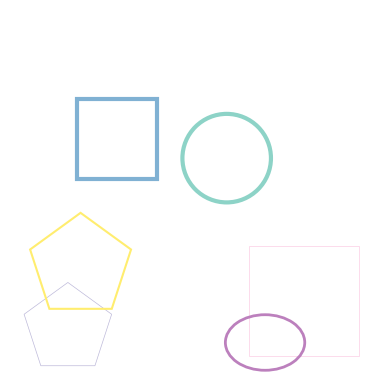[{"shape": "circle", "thickness": 3, "radius": 0.57, "center": [0.589, 0.589]}, {"shape": "pentagon", "thickness": 0.5, "radius": 0.6, "center": [0.176, 0.147]}, {"shape": "square", "thickness": 3, "radius": 0.52, "center": [0.304, 0.64]}, {"shape": "square", "thickness": 0.5, "radius": 0.71, "center": [0.789, 0.217]}, {"shape": "oval", "thickness": 2, "radius": 0.52, "center": [0.688, 0.11]}, {"shape": "pentagon", "thickness": 1.5, "radius": 0.69, "center": [0.209, 0.309]}]